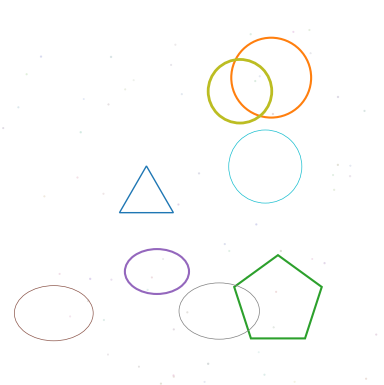[{"shape": "triangle", "thickness": 1, "radius": 0.4, "center": [0.38, 0.488]}, {"shape": "circle", "thickness": 1.5, "radius": 0.52, "center": [0.704, 0.798]}, {"shape": "pentagon", "thickness": 1.5, "radius": 0.6, "center": [0.722, 0.218]}, {"shape": "oval", "thickness": 1.5, "radius": 0.42, "center": [0.408, 0.295]}, {"shape": "oval", "thickness": 0.5, "radius": 0.51, "center": [0.14, 0.186]}, {"shape": "oval", "thickness": 0.5, "radius": 0.52, "center": [0.569, 0.192]}, {"shape": "circle", "thickness": 2, "radius": 0.41, "center": [0.623, 0.763]}, {"shape": "circle", "thickness": 0.5, "radius": 0.47, "center": [0.689, 0.567]}]